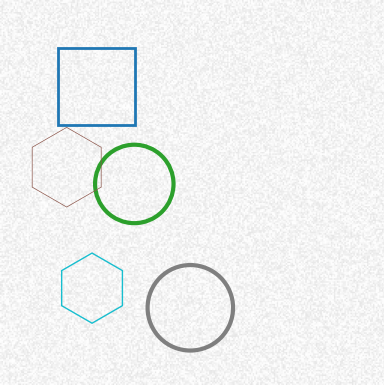[{"shape": "square", "thickness": 2, "radius": 0.5, "center": [0.25, 0.775]}, {"shape": "circle", "thickness": 3, "radius": 0.51, "center": [0.349, 0.522]}, {"shape": "hexagon", "thickness": 0.5, "radius": 0.52, "center": [0.173, 0.566]}, {"shape": "circle", "thickness": 3, "radius": 0.56, "center": [0.494, 0.201]}, {"shape": "hexagon", "thickness": 1, "radius": 0.46, "center": [0.239, 0.252]}]